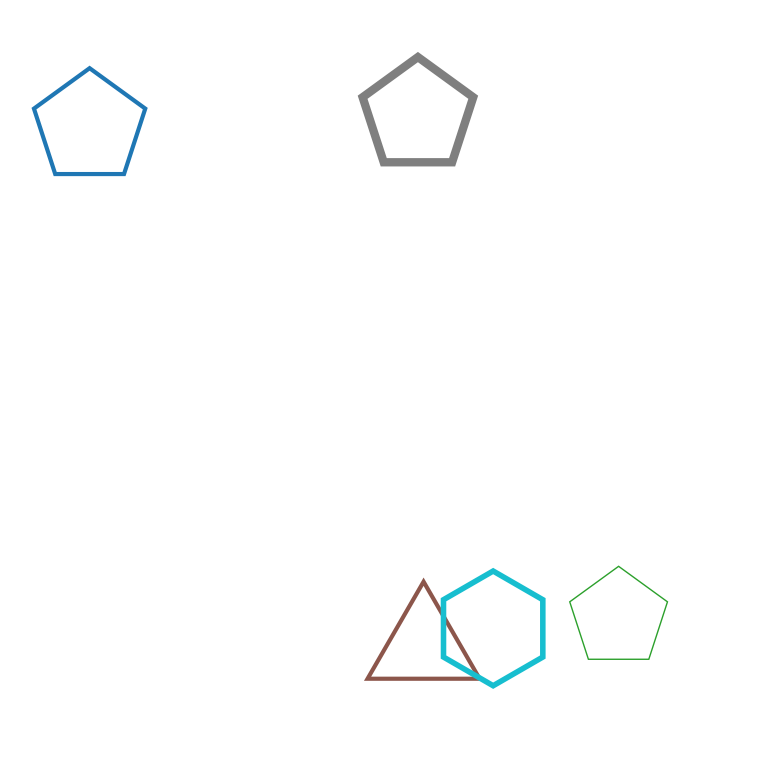[{"shape": "pentagon", "thickness": 1.5, "radius": 0.38, "center": [0.116, 0.835]}, {"shape": "pentagon", "thickness": 0.5, "radius": 0.33, "center": [0.803, 0.198]}, {"shape": "triangle", "thickness": 1.5, "radius": 0.42, "center": [0.55, 0.161]}, {"shape": "pentagon", "thickness": 3, "radius": 0.38, "center": [0.543, 0.85]}, {"shape": "hexagon", "thickness": 2, "radius": 0.37, "center": [0.64, 0.184]}]